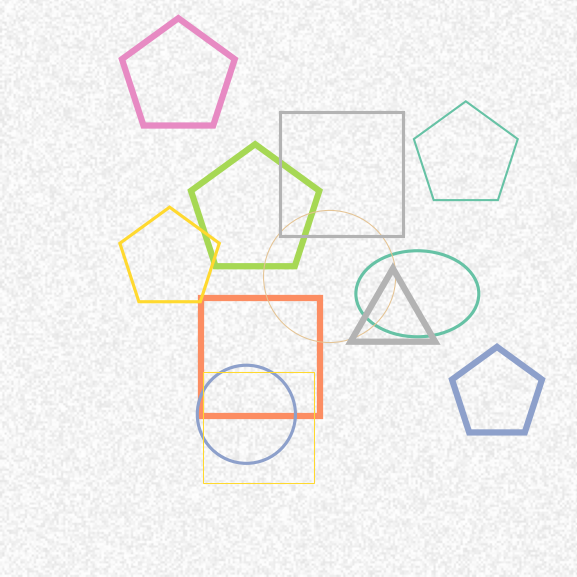[{"shape": "pentagon", "thickness": 1, "radius": 0.47, "center": [0.807, 0.729]}, {"shape": "oval", "thickness": 1.5, "radius": 0.53, "center": [0.723, 0.49]}, {"shape": "square", "thickness": 3, "radius": 0.51, "center": [0.451, 0.381]}, {"shape": "pentagon", "thickness": 3, "radius": 0.41, "center": [0.861, 0.317]}, {"shape": "circle", "thickness": 1.5, "radius": 0.42, "center": [0.427, 0.282]}, {"shape": "pentagon", "thickness": 3, "radius": 0.51, "center": [0.309, 0.865]}, {"shape": "pentagon", "thickness": 3, "radius": 0.58, "center": [0.442, 0.633]}, {"shape": "square", "thickness": 0.5, "radius": 0.48, "center": [0.448, 0.258]}, {"shape": "pentagon", "thickness": 1.5, "radius": 0.45, "center": [0.294, 0.55]}, {"shape": "circle", "thickness": 0.5, "radius": 0.57, "center": [0.571, 0.52]}, {"shape": "square", "thickness": 1.5, "radius": 0.53, "center": [0.592, 0.697]}, {"shape": "triangle", "thickness": 3, "radius": 0.42, "center": [0.68, 0.45]}]